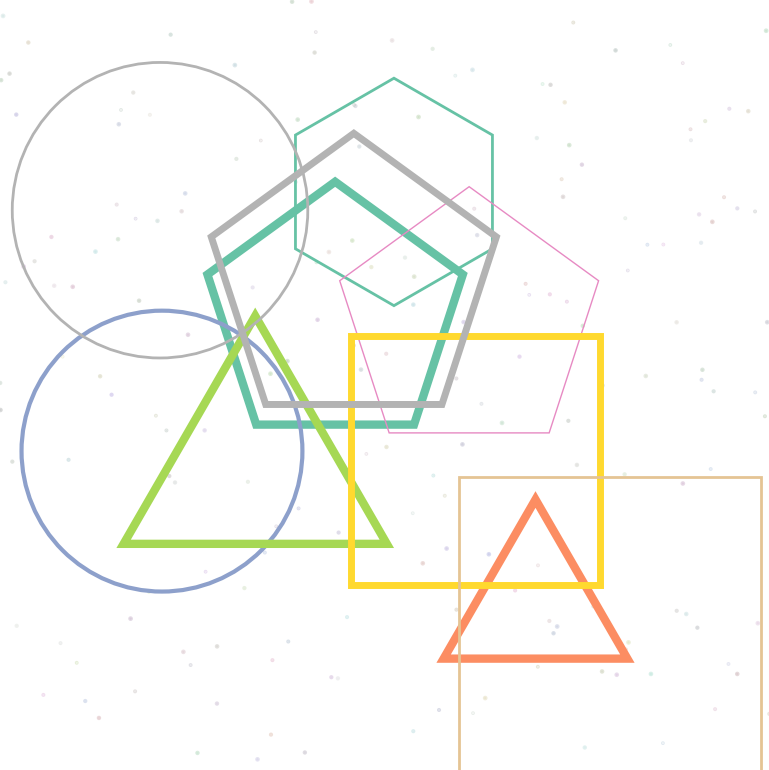[{"shape": "pentagon", "thickness": 3, "radius": 0.87, "center": [0.435, 0.59]}, {"shape": "hexagon", "thickness": 1, "radius": 0.74, "center": [0.512, 0.751]}, {"shape": "triangle", "thickness": 3, "radius": 0.69, "center": [0.695, 0.214]}, {"shape": "circle", "thickness": 1.5, "radius": 0.91, "center": [0.21, 0.414]}, {"shape": "pentagon", "thickness": 0.5, "radius": 0.88, "center": [0.609, 0.581]}, {"shape": "triangle", "thickness": 3, "radius": 0.99, "center": [0.331, 0.392]}, {"shape": "square", "thickness": 2.5, "radius": 0.81, "center": [0.618, 0.401]}, {"shape": "square", "thickness": 1, "radius": 0.98, "center": [0.792, 0.185]}, {"shape": "circle", "thickness": 1, "radius": 0.96, "center": [0.208, 0.727]}, {"shape": "pentagon", "thickness": 2.5, "radius": 0.97, "center": [0.46, 0.632]}]